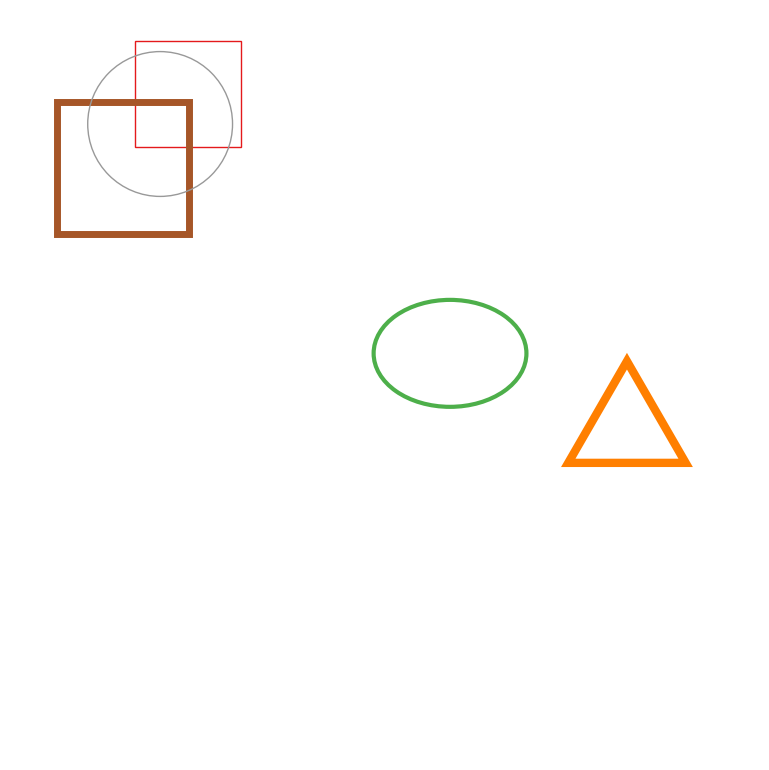[{"shape": "square", "thickness": 0.5, "radius": 0.34, "center": [0.244, 0.878]}, {"shape": "oval", "thickness": 1.5, "radius": 0.5, "center": [0.584, 0.541]}, {"shape": "triangle", "thickness": 3, "radius": 0.44, "center": [0.814, 0.443]}, {"shape": "square", "thickness": 2.5, "radius": 0.43, "center": [0.16, 0.782]}, {"shape": "circle", "thickness": 0.5, "radius": 0.47, "center": [0.208, 0.839]}]